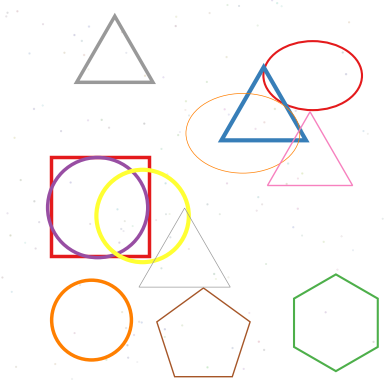[{"shape": "square", "thickness": 2.5, "radius": 0.64, "center": [0.26, 0.464]}, {"shape": "oval", "thickness": 1.5, "radius": 0.64, "center": [0.812, 0.804]}, {"shape": "triangle", "thickness": 3, "radius": 0.63, "center": [0.685, 0.699]}, {"shape": "hexagon", "thickness": 1.5, "radius": 0.63, "center": [0.872, 0.162]}, {"shape": "circle", "thickness": 2.5, "radius": 0.65, "center": [0.254, 0.461]}, {"shape": "oval", "thickness": 0.5, "radius": 0.74, "center": [0.631, 0.654]}, {"shape": "circle", "thickness": 2.5, "radius": 0.52, "center": [0.238, 0.169]}, {"shape": "circle", "thickness": 3, "radius": 0.6, "center": [0.37, 0.439]}, {"shape": "pentagon", "thickness": 1, "radius": 0.64, "center": [0.528, 0.125]}, {"shape": "triangle", "thickness": 1, "radius": 0.64, "center": [0.805, 0.582]}, {"shape": "triangle", "thickness": 0.5, "radius": 0.68, "center": [0.48, 0.323]}, {"shape": "triangle", "thickness": 2.5, "radius": 0.57, "center": [0.298, 0.843]}]